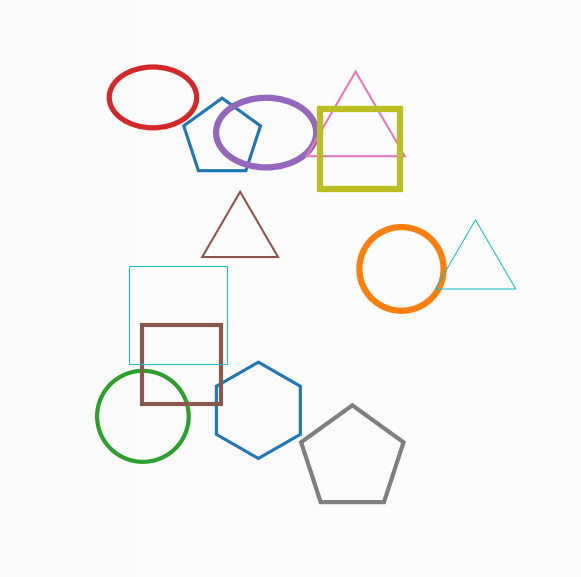[{"shape": "hexagon", "thickness": 1.5, "radius": 0.42, "center": [0.444, 0.289]}, {"shape": "pentagon", "thickness": 1.5, "radius": 0.35, "center": [0.382, 0.76]}, {"shape": "circle", "thickness": 3, "radius": 0.36, "center": [0.691, 0.533]}, {"shape": "circle", "thickness": 2, "radius": 0.39, "center": [0.246, 0.278]}, {"shape": "oval", "thickness": 2.5, "radius": 0.38, "center": [0.263, 0.83]}, {"shape": "oval", "thickness": 3, "radius": 0.43, "center": [0.458, 0.77]}, {"shape": "triangle", "thickness": 1, "radius": 0.38, "center": [0.413, 0.592]}, {"shape": "square", "thickness": 2, "radius": 0.34, "center": [0.312, 0.368]}, {"shape": "triangle", "thickness": 1, "radius": 0.49, "center": [0.612, 0.777]}, {"shape": "pentagon", "thickness": 2, "radius": 0.46, "center": [0.606, 0.205]}, {"shape": "square", "thickness": 3, "radius": 0.35, "center": [0.619, 0.741]}, {"shape": "triangle", "thickness": 0.5, "radius": 0.4, "center": [0.818, 0.539]}, {"shape": "square", "thickness": 0.5, "radius": 0.42, "center": [0.306, 0.453]}]